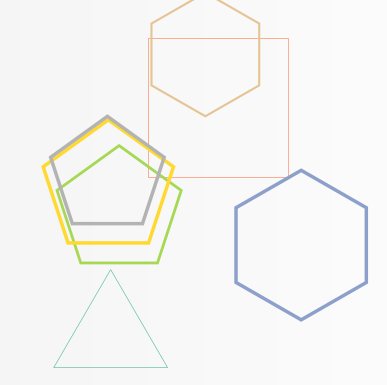[{"shape": "triangle", "thickness": 0.5, "radius": 0.85, "center": [0.286, 0.13]}, {"shape": "square", "thickness": 0.5, "radius": 0.9, "center": [0.563, 0.72]}, {"shape": "hexagon", "thickness": 2.5, "radius": 0.97, "center": [0.777, 0.363]}, {"shape": "pentagon", "thickness": 2, "radius": 0.84, "center": [0.307, 0.453]}, {"shape": "pentagon", "thickness": 2.5, "radius": 0.88, "center": [0.28, 0.512]}, {"shape": "hexagon", "thickness": 1.5, "radius": 0.8, "center": [0.53, 0.859]}, {"shape": "pentagon", "thickness": 2.5, "radius": 0.77, "center": [0.277, 0.544]}]